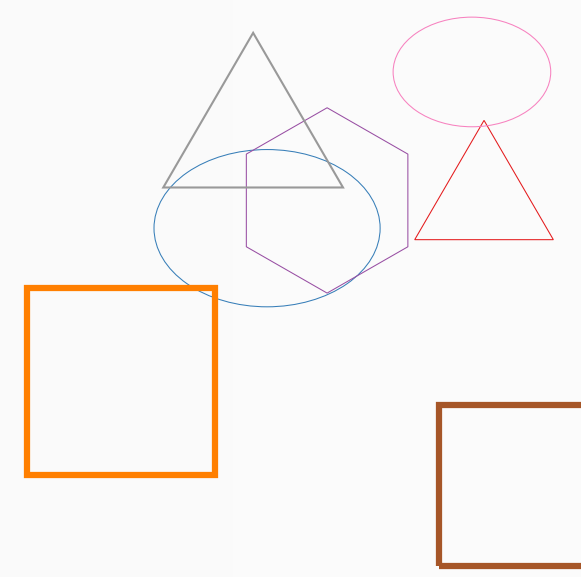[{"shape": "triangle", "thickness": 0.5, "radius": 0.69, "center": [0.833, 0.653]}, {"shape": "oval", "thickness": 0.5, "radius": 0.97, "center": [0.459, 0.604]}, {"shape": "hexagon", "thickness": 0.5, "radius": 0.8, "center": [0.563, 0.652]}, {"shape": "square", "thickness": 3, "radius": 0.81, "center": [0.208, 0.339]}, {"shape": "square", "thickness": 3, "radius": 0.7, "center": [0.894, 0.158]}, {"shape": "oval", "thickness": 0.5, "radius": 0.68, "center": [0.812, 0.875]}, {"shape": "triangle", "thickness": 1, "radius": 0.89, "center": [0.436, 0.764]}]